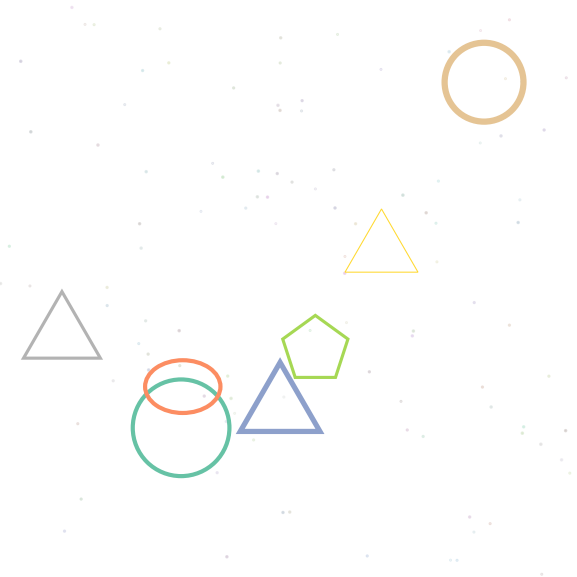[{"shape": "circle", "thickness": 2, "radius": 0.42, "center": [0.314, 0.258]}, {"shape": "oval", "thickness": 2, "radius": 0.33, "center": [0.316, 0.33]}, {"shape": "triangle", "thickness": 2.5, "radius": 0.4, "center": [0.485, 0.292]}, {"shape": "pentagon", "thickness": 1.5, "radius": 0.3, "center": [0.546, 0.394]}, {"shape": "triangle", "thickness": 0.5, "radius": 0.36, "center": [0.661, 0.564]}, {"shape": "circle", "thickness": 3, "radius": 0.34, "center": [0.838, 0.857]}, {"shape": "triangle", "thickness": 1.5, "radius": 0.38, "center": [0.107, 0.417]}]